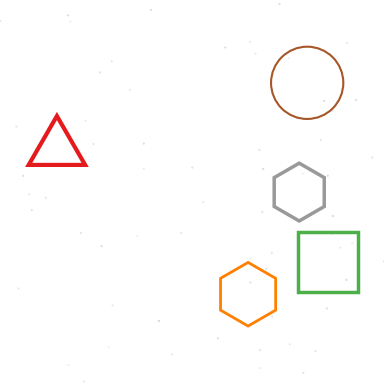[{"shape": "triangle", "thickness": 3, "radius": 0.42, "center": [0.148, 0.614]}, {"shape": "square", "thickness": 2.5, "radius": 0.39, "center": [0.852, 0.319]}, {"shape": "hexagon", "thickness": 2, "radius": 0.41, "center": [0.644, 0.236]}, {"shape": "circle", "thickness": 1.5, "radius": 0.47, "center": [0.798, 0.785]}, {"shape": "hexagon", "thickness": 2.5, "radius": 0.38, "center": [0.777, 0.501]}]